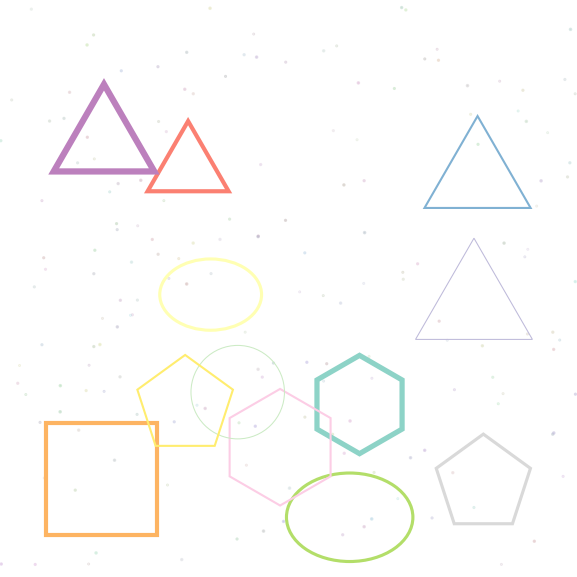[{"shape": "hexagon", "thickness": 2.5, "radius": 0.43, "center": [0.623, 0.299]}, {"shape": "oval", "thickness": 1.5, "radius": 0.44, "center": [0.365, 0.489]}, {"shape": "triangle", "thickness": 0.5, "radius": 0.58, "center": [0.821, 0.47]}, {"shape": "triangle", "thickness": 2, "radius": 0.4, "center": [0.326, 0.708]}, {"shape": "triangle", "thickness": 1, "radius": 0.53, "center": [0.827, 0.692]}, {"shape": "square", "thickness": 2, "radius": 0.48, "center": [0.176, 0.169]}, {"shape": "oval", "thickness": 1.5, "radius": 0.55, "center": [0.605, 0.103]}, {"shape": "hexagon", "thickness": 1, "radius": 0.5, "center": [0.485, 0.225]}, {"shape": "pentagon", "thickness": 1.5, "radius": 0.43, "center": [0.837, 0.162]}, {"shape": "triangle", "thickness": 3, "radius": 0.5, "center": [0.18, 0.753]}, {"shape": "circle", "thickness": 0.5, "radius": 0.4, "center": [0.412, 0.32]}, {"shape": "pentagon", "thickness": 1, "radius": 0.44, "center": [0.321, 0.297]}]